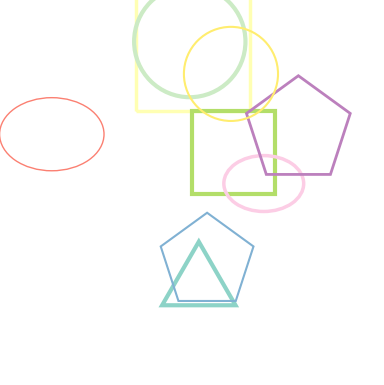[{"shape": "triangle", "thickness": 3, "radius": 0.55, "center": [0.516, 0.262]}, {"shape": "square", "thickness": 2.5, "radius": 0.74, "center": [0.501, 0.86]}, {"shape": "oval", "thickness": 1, "radius": 0.68, "center": [0.135, 0.651]}, {"shape": "pentagon", "thickness": 1.5, "radius": 0.63, "center": [0.538, 0.321]}, {"shape": "square", "thickness": 3, "radius": 0.54, "center": [0.605, 0.605]}, {"shape": "oval", "thickness": 2.5, "radius": 0.52, "center": [0.685, 0.523]}, {"shape": "pentagon", "thickness": 2, "radius": 0.71, "center": [0.775, 0.662]}, {"shape": "circle", "thickness": 3, "radius": 0.72, "center": [0.493, 0.892]}, {"shape": "circle", "thickness": 1.5, "radius": 0.61, "center": [0.6, 0.808]}]